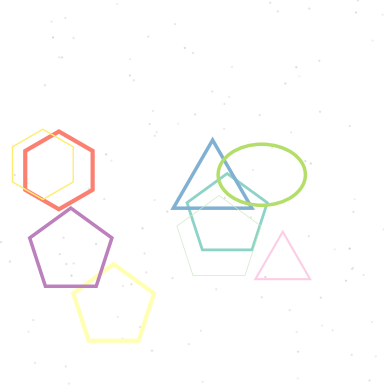[{"shape": "pentagon", "thickness": 2, "radius": 0.55, "center": [0.59, 0.44]}, {"shape": "pentagon", "thickness": 3, "radius": 0.55, "center": [0.295, 0.204]}, {"shape": "hexagon", "thickness": 3, "radius": 0.51, "center": [0.153, 0.557]}, {"shape": "triangle", "thickness": 2.5, "radius": 0.59, "center": [0.552, 0.518]}, {"shape": "oval", "thickness": 2.5, "radius": 0.57, "center": [0.68, 0.546]}, {"shape": "triangle", "thickness": 1.5, "radius": 0.41, "center": [0.734, 0.316]}, {"shape": "pentagon", "thickness": 2.5, "radius": 0.56, "center": [0.184, 0.347]}, {"shape": "pentagon", "thickness": 0.5, "radius": 0.57, "center": [0.569, 0.377]}, {"shape": "hexagon", "thickness": 1, "radius": 0.46, "center": [0.111, 0.573]}]